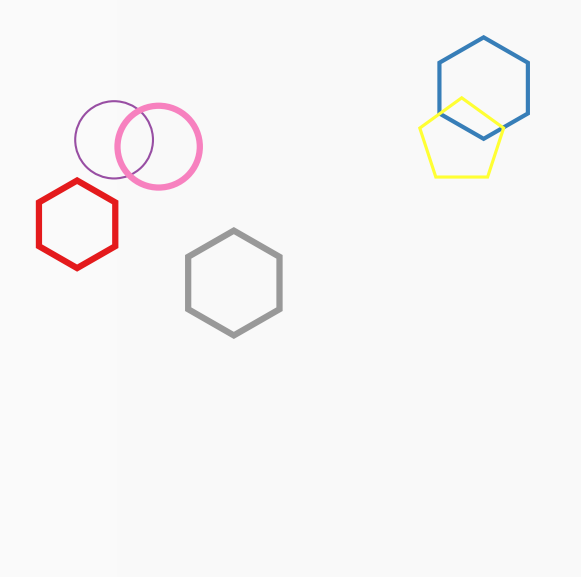[{"shape": "hexagon", "thickness": 3, "radius": 0.38, "center": [0.133, 0.611]}, {"shape": "hexagon", "thickness": 2, "radius": 0.44, "center": [0.832, 0.847]}, {"shape": "circle", "thickness": 1, "radius": 0.33, "center": [0.196, 0.757]}, {"shape": "pentagon", "thickness": 1.5, "radius": 0.38, "center": [0.794, 0.754]}, {"shape": "circle", "thickness": 3, "radius": 0.35, "center": [0.273, 0.745]}, {"shape": "hexagon", "thickness": 3, "radius": 0.45, "center": [0.402, 0.509]}]